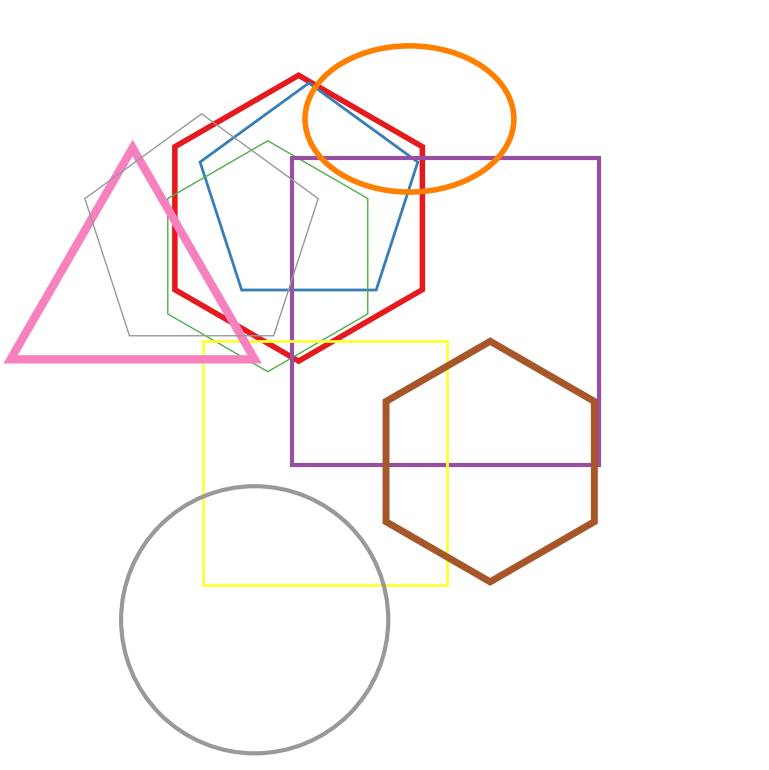[{"shape": "hexagon", "thickness": 2, "radius": 0.93, "center": [0.388, 0.717]}, {"shape": "pentagon", "thickness": 1, "radius": 0.74, "center": [0.401, 0.744]}, {"shape": "hexagon", "thickness": 0.5, "radius": 0.75, "center": [0.348, 0.667]}, {"shape": "square", "thickness": 1.5, "radius": 1.0, "center": [0.578, 0.595]}, {"shape": "oval", "thickness": 2, "radius": 0.68, "center": [0.532, 0.846]}, {"shape": "square", "thickness": 1, "radius": 0.79, "center": [0.422, 0.399]}, {"shape": "hexagon", "thickness": 2.5, "radius": 0.78, "center": [0.637, 0.401]}, {"shape": "triangle", "thickness": 3, "radius": 0.92, "center": [0.172, 0.625]}, {"shape": "pentagon", "thickness": 0.5, "radius": 0.8, "center": [0.262, 0.693]}, {"shape": "circle", "thickness": 1.5, "radius": 0.87, "center": [0.331, 0.195]}]